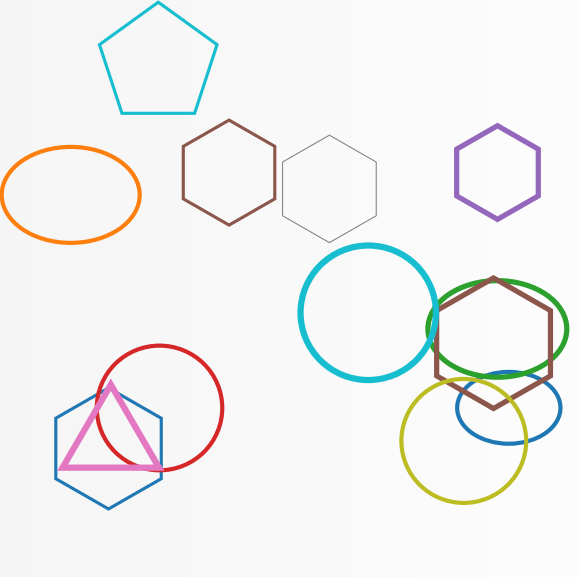[{"shape": "hexagon", "thickness": 1.5, "radius": 0.52, "center": [0.187, 0.223]}, {"shape": "oval", "thickness": 2, "radius": 0.44, "center": [0.875, 0.293]}, {"shape": "oval", "thickness": 2, "radius": 0.59, "center": [0.122, 0.662]}, {"shape": "oval", "thickness": 2.5, "radius": 0.6, "center": [0.856, 0.43]}, {"shape": "circle", "thickness": 2, "radius": 0.54, "center": [0.274, 0.293]}, {"shape": "hexagon", "thickness": 2.5, "radius": 0.41, "center": [0.856, 0.7]}, {"shape": "hexagon", "thickness": 1.5, "radius": 0.45, "center": [0.394, 0.7]}, {"shape": "hexagon", "thickness": 2.5, "radius": 0.57, "center": [0.849, 0.405]}, {"shape": "triangle", "thickness": 3, "radius": 0.48, "center": [0.191, 0.237]}, {"shape": "hexagon", "thickness": 0.5, "radius": 0.47, "center": [0.567, 0.672]}, {"shape": "circle", "thickness": 2, "radius": 0.54, "center": [0.798, 0.236]}, {"shape": "pentagon", "thickness": 1.5, "radius": 0.53, "center": [0.272, 0.889]}, {"shape": "circle", "thickness": 3, "radius": 0.58, "center": [0.634, 0.458]}]